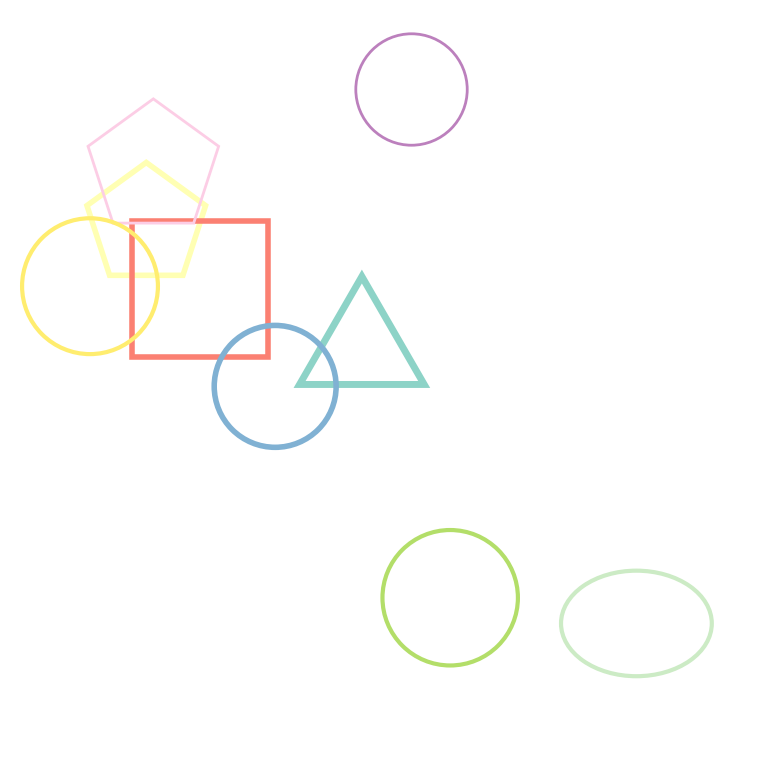[{"shape": "triangle", "thickness": 2.5, "radius": 0.47, "center": [0.47, 0.547]}, {"shape": "pentagon", "thickness": 2, "radius": 0.41, "center": [0.19, 0.708]}, {"shape": "square", "thickness": 2, "radius": 0.44, "center": [0.26, 0.625]}, {"shape": "circle", "thickness": 2, "radius": 0.4, "center": [0.357, 0.498]}, {"shape": "circle", "thickness": 1.5, "radius": 0.44, "center": [0.585, 0.224]}, {"shape": "pentagon", "thickness": 1, "radius": 0.45, "center": [0.199, 0.782]}, {"shape": "circle", "thickness": 1, "radius": 0.36, "center": [0.534, 0.884]}, {"shape": "oval", "thickness": 1.5, "radius": 0.49, "center": [0.827, 0.19]}, {"shape": "circle", "thickness": 1.5, "radius": 0.44, "center": [0.117, 0.628]}]